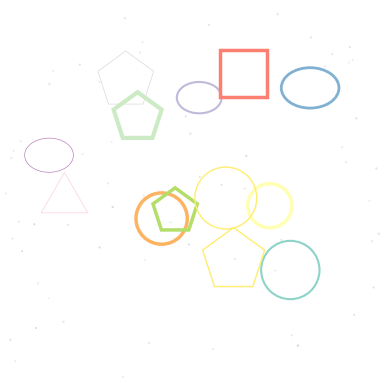[{"shape": "circle", "thickness": 1.5, "radius": 0.38, "center": [0.754, 0.299]}, {"shape": "circle", "thickness": 2.5, "radius": 0.29, "center": [0.701, 0.466]}, {"shape": "oval", "thickness": 1.5, "radius": 0.29, "center": [0.517, 0.746]}, {"shape": "square", "thickness": 2.5, "radius": 0.31, "center": [0.632, 0.808]}, {"shape": "oval", "thickness": 2, "radius": 0.37, "center": [0.805, 0.772]}, {"shape": "circle", "thickness": 2.5, "radius": 0.33, "center": [0.42, 0.432]}, {"shape": "pentagon", "thickness": 2.5, "radius": 0.3, "center": [0.455, 0.452]}, {"shape": "triangle", "thickness": 0.5, "radius": 0.35, "center": [0.168, 0.482]}, {"shape": "pentagon", "thickness": 0.5, "radius": 0.38, "center": [0.327, 0.791]}, {"shape": "oval", "thickness": 0.5, "radius": 0.32, "center": [0.127, 0.597]}, {"shape": "pentagon", "thickness": 3, "radius": 0.33, "center": [0.357, 0.695]}, {"shape": "pentagon", "thickness": 1, "radius": 0.42, "center": [0.607, 0.324]}, {"shape": "circle", "thickness": 1, "radius": 0.4, "center": [0.587, 0.486]}]